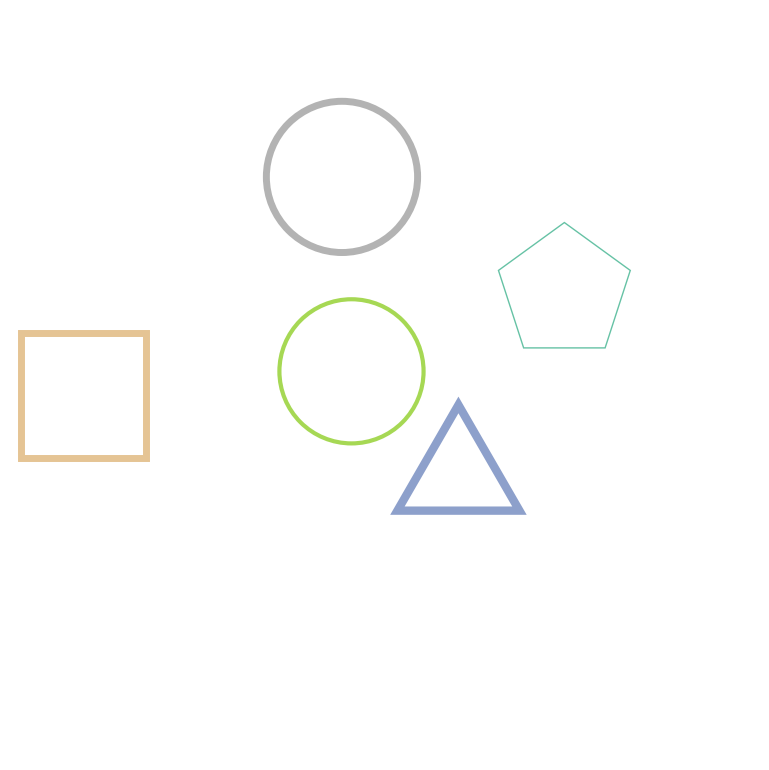[{"shape": "pentagon", "thickness": 0.5, "radius": 0.45, "center": [0.733, 0.621]}, {"shape": "triangle", "thickness": 3, "radius": 0.46, "center": [0.595, 0.383]}, {"shape": "circle", "thickness": 1.5, "radius": 0.47, "center": [0.456, 0.518]}, {"shape": "square", "thickness": 2.5, "radius": 0.41, "center": [0.108, 0.486]}, {"shape": "circle", "thickness": 2.5, "radius": 0.49, "center": [0.444, 0.77]}]